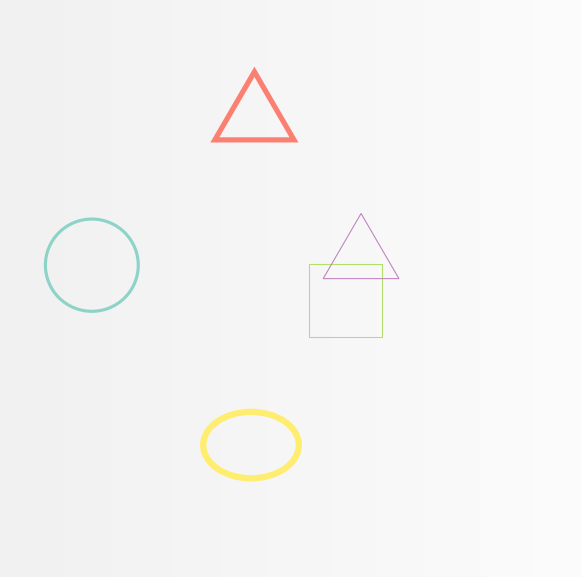[{"shape": "circle", "thickness": 1.5, "radius": 0.4, "center": [0.158, 0.54]}, {"shape": "triangle", "thickness": 2.5, "radius": 0.39, "center": [0.438, 0.796]}, {"shape": "square", "thickness": 0.5, "radius": 0.31, "center": [0.595, 0.479]}, {"shape": "triangle", "thickness": 0.5, "radius": 0.38, "center": [0.621, 0.554]}, {"shape": "oval", "thickness": 3, "radius": 0.41, "center": [0.432, 0.228]}]